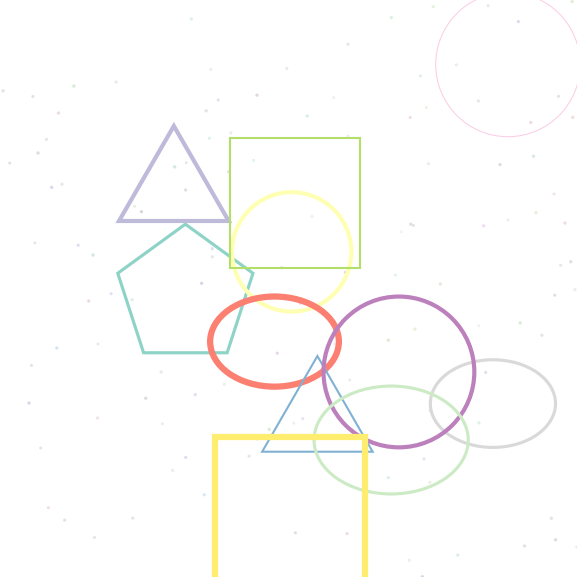[{"shape": "pentagon", "thickness": 1.5, "radius": 0.62, "center": [0.321, 0.488]}, {"shape": "circle", "thickness": 2, "radius": 0.52, "center": [0.505, 0.563]}, {"shape": "triangle", "thickness": 2, "radius": 0.55, "center": [0.301, 0.671]}, {"shape": "oval", "thickness": 3, "radius": 0.56, "center": [0.475, 0.408]}, {"shape": "triangle", "thickness": 1, "radius": 0.55, "center": [0.55, 0.272]}, {"shape": "square", "thickness": 1, "radius": 0.56, "center": [0.51, 0.647]}, {"shape": "circle", "thickness": 0.5, "radius": 0.63, "center": [0.88, 0.887]}, {"shape": "oval", "thickness": 1.5, "radius": 0.54, "center": [0.854, 0.3]}, {"shape": "circle", "thickness": 2, "radius": 0.65, "center": [0.691, 0.355]}, {"shape": "oval", "thickness": 1.5, "radius": 0.67, "center": [0.677, 0.237]}, {"shape": "square", "thickness": 3, "radius": 0.65, "center": [0.503, 0.112]}]